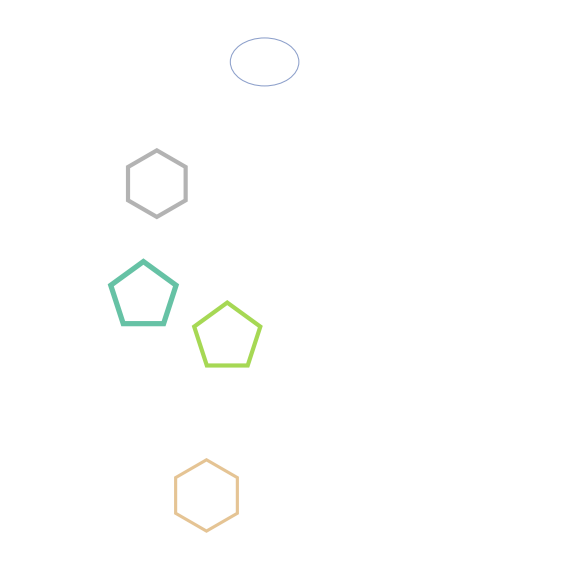[{"shape": "pentagon", "thickness": 2.5, "radius": 0.3, "center": [0.248, 0.487]}, {"shape": "oval", "thickness": 0.5, "radius": 0.3, "center": [0.458, 0.892]}, {"shape": "pentagon", "thickness": 2, "radius": 0.3, "center": [0.394, 0.415]}, {"shape": "hexagon", "thickness": 1.5, "radius": 0.31, "center": [0.358, 0.141]}, {"shape": "hexagon", "thickness": 2, "radius": 0.29, "center": [0.272, 0.681]}]